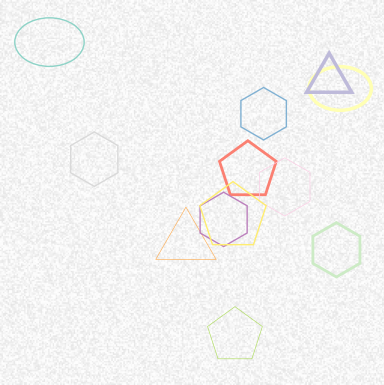[{"shape": "oval", "thickness": 1, "radius": 0.45, "center": [0.128, 0.891]}, {"shape": "oval", "thickness": 2.5, "radius": 0.41, "center": [0.884, 0.77]}, {"shape": "triangle", "thickness": 2.5, "radius": 0.34, "center": [0.855, 0.794]}, {"shape": "pentagon", "thickness": 2, "radius": 0.39, "center": [0.644, 0.557]}, {"shape": "hexagon", "thickness": 1, "radius": 0.34, "center": [0.685, 0.705]}, {"shape": "triangle", "thickness": 0.5, "radius": 0.45, "center": [0.483, 0.371]}, {"shape": "pentagon", "thickness": 0.5, "radius": 0.37, "center": [0.61, 0.129]}, {"shape": "hexagon", "thickness": 0.5, "radius": 0.38, "center": [0.74, 0.515]}, {"shape": "hexagon", "thickness": 1, "radius": 0.35, "center": [0.245, 0.587]}, {"shape": "hexagon", "thickness": 1, "radius": 0.35, "center": [0.581, 0.43]}, {"shape": "hexagon", "thickness": 2, "radius": 0.35, "center": [0.874, 0.351]}, {"shape": "pentagon", "thickness": 1, "radius": 0.45, "center": [0.605, 0.438]}]